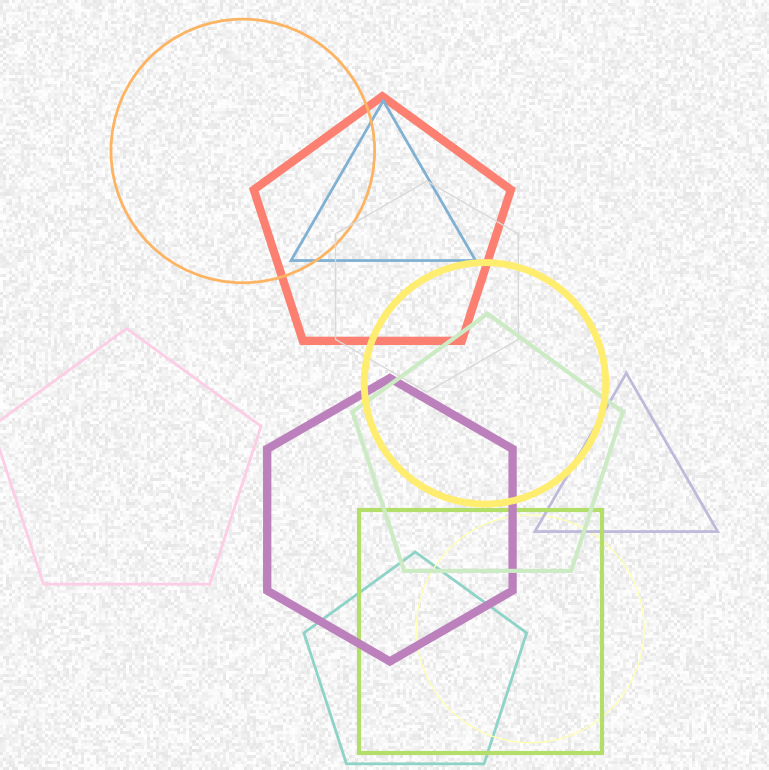[{"shape": "pentagon", "thickness": 1, "radius": 0.76, "center": [0.539, 0.131]}, {"shape": "circle", "thickness": 0.5, "radius": 0.74, "center": [0.689, 0.183]}, {"shape": "triangle", "thickness": 1, "radius": 0.69, "center": [0.813, 0.378]}, {"shape": "pentagon", "thickness": 3, "radius": 0.88, "center": [0.497, 0.699]}, {"shape": "triangle", "thickness": 1, "radius": 0.69, "center": [0.498, 0.731]}, {"shape": "circle", "thickness": 1, "radius": 0.86, "center": [0.315, 0.804]}, {"shape": "square", "thickness": 1.5, "radius": 0.79, "center": [0.624, 0.18]}, {"shape": "pentagon", "thickness": 1, "radius": 0.92, "center": [0.164, 0.39]}, {"shape": "hexagon", "thickness": 0.5, "radius": 0.69, "center": [0.554, 0.628]}, {"shape": "hexagon", "thickness": 3, "radius": 0.92, "center": [0.506, 0.325]}, {"shape": "pentagon", "thickness": 1.5, "radius": 0.92, "center": [0.633, 0.408]}, {"shape": "circle", "thickness": 2.5, "radius": 0.78, "center": [0.63, 0.502]}]